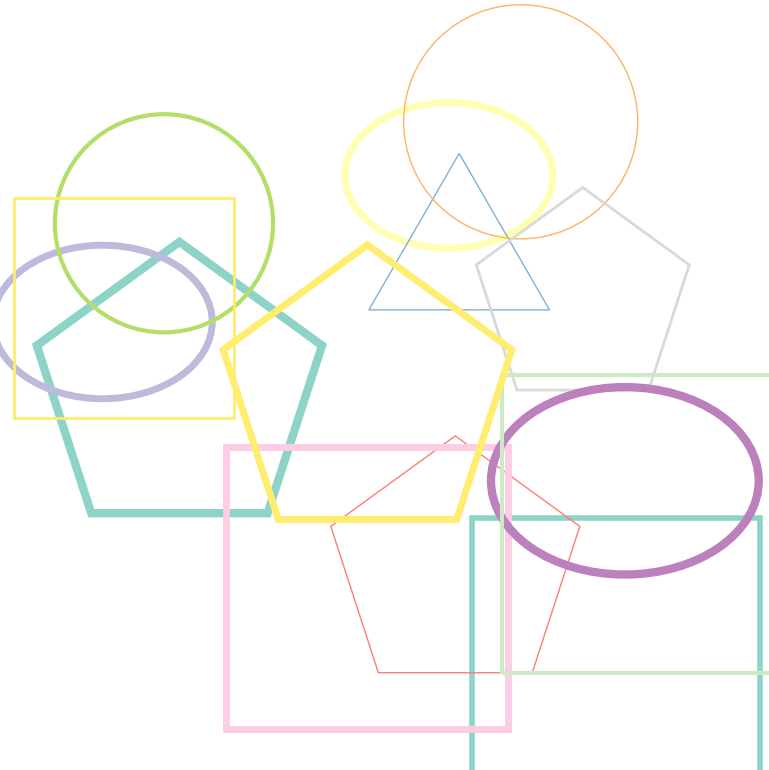[{"shape": "pentagon", "thickness": 3, "radius": 0.97, "center": [0.233, 0.491]}, {"shape": "square", "thickness": 2, "radius": 0.94, "center": [0.8, 0.141]}, {"shape": "oval", "thickness": 2.5, "radius": 0.68, "center": [0.583, 0.772]}, {"shape": "oval", "thickness": 2.5, "radius": 0.71, "center": [0.133, 0.582]}, {"shape": "pentagon", "thickness": 0.5, "radius": 0.85, "center": [0.591, 0.264]}, {"shape": "triangle", "thickness": 0.5, "radius": 0.68, "center": [0.596, 0.665]}, {"shape": "circle", "thickness": 0.5, "radius": 0.76, "center": [0.676, 0.842]}, {"shape": "circle", "thickness": 1.5, "radius": 0.71, "center": [0.213, 0.71]}, {"shape": "square", "thickness": 2.5, "radius": 0.92, "center": [0.477, 0.237]}, {"shape": "pentagon", "thickness": 1, "radius": 0.73, "center": [0.757, 0.611]}, {"shape": "oval", "thickness": 3, "radius": 0.87, "center": [0.812, 0.376]}, {"shape": "square", "thickness": 1.5, "radius": 0.97, "center": [0.845, 0.319]}, {"shape": "pentagon", "thickness": 2.5, "radius": 0.99, "center": [0.477, 0.485]}, {"shape": "square", "thickness": 1, "radius": 0.71, "center": [0.161, 0.6]}]